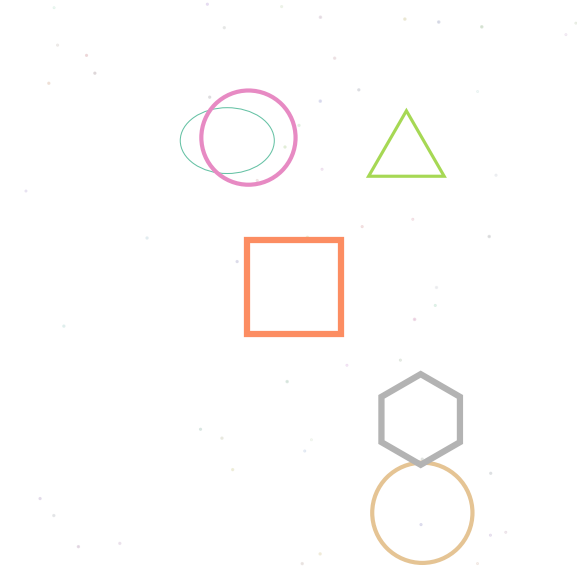[{"shape": "oval", "thickness": 0.5, "radius": 0.41, "center": [0.394, 0.756]}, {"shape": "square", "thickness": 3, "radius": 0.41, "center": [0.509, 0.502]}, {"shape": "circle", "thickness": 2, "radius": 0.41, "center": [0.43, 0.761]}, {"shape": "triangle", "thickness": 1.5, "radius": 0.38, "center": [0.704, 0.732]}, {"shape": "circle", "thickness": 2, "radius": 0.43, "center": [0.731, 0.111]}, {"shape": "hexagon", "thickness": 3, "radius": 0.39, "center": [0.728, 0.273]}]